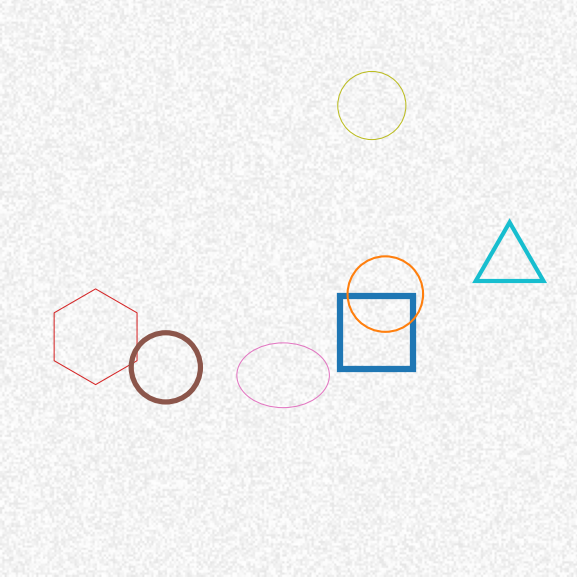[{"shape": "square", "thickness": 3, "radius": 0.32, "center": [0.652, 0.423]}, {"shape": "circle", "thickness": 1, "radius": 0.33, "center": [0.667, 0.49]}, {"shape": "hexagon", "thickness": 0.5, "radius": 0.41, "center": [0.166, 0.416]}, {"shape": "circle", "thickness": 2.5, "radius": 0.3, "center": [0.287, 0.363]}, {"shape": "oval", "thickness": 0.5, "radius": 0.4, "center": [0.49, 0.349]}, {"shape": "circle", "thickness": 0.5, "radius": 0.29, "center": [0.644, 0.816]}, {"shape": "triangle", "thickness": 2, "radius": 0.34, "center": [0.882, 0.546]}]